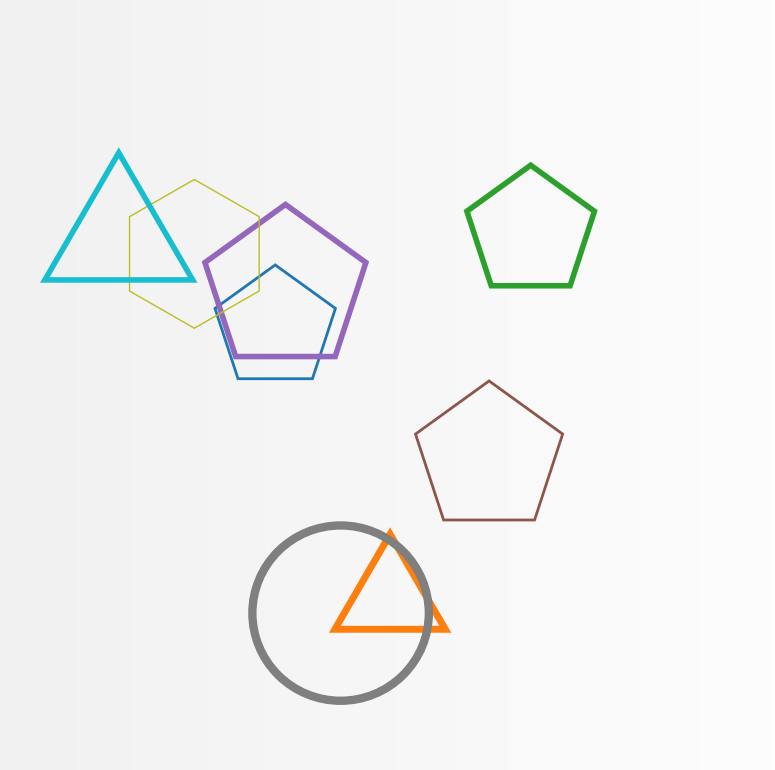[{"shape": "pentagon", "thickness": 1, "radius": 0.41, "center": [0.355, 0.574]}, {"shape": "triangle", "thickness": 2.5, "radius": 0.41, "center": [0.503, 0.224]}, {"shape": "pentagon", "thickness": 2, "radius": 0.43, "center": [0.685, 0.699]}, {"shape": "pentagon", "thickness": 2, "radius": 0.55, "center": [0.368, 0.625]}, {"shape": "pentagon", "thickness": 1, "radius": 0.5, "center": [0.631, 0.405]}, {"shape": "circle", "thickness": 3, "radius": 0.57, "center": [0.439, 0.204]}, {"shape": "hexagon", "thickness": 0.5, "radius": 0.48, "center": [0.251, 0.67]}, {"shape": "triangle", "thickness": 2, "radius": 0.55, "center": [0.153, 0.692]}]